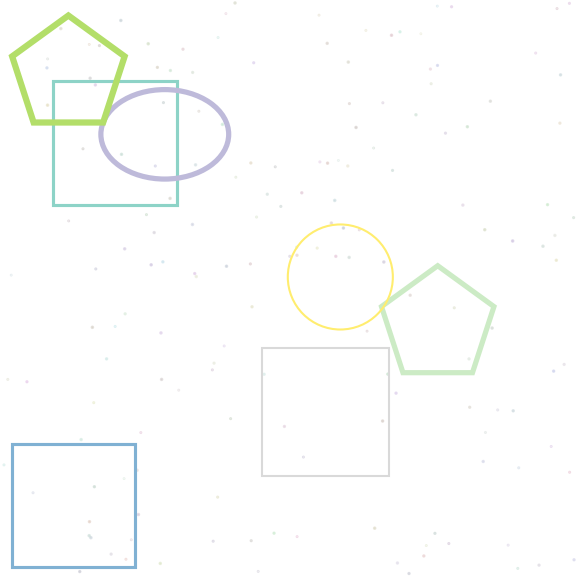[{"shape": "square", "thickness": 1.5, "radius": 0.54, "center": [0.198, 0.752]}, {"shape": "oval", "thickness": 2.5, "radius": 0.55, "center": [0.285, 0.767]}, {"shape": "square", "thickness": 1.5, "radius": 0.53, "center": [0.127, 0.124]}, {"shape": "pentagon", "thickness": 3, "radius": 0.51, "center": [0.118, 0.87]}, {"shape": "square", "thickness": 1, "radius": 0.55, "center": [0.564, 0.286]}, {"shape": "pentagon", "thickness": 2.5, "radius": 0.51, "center": [0.758, 0.437]}, {"shape": "circle", "thickness": 1, "radius": 0.45, "center": [0.589, 0.52]}]